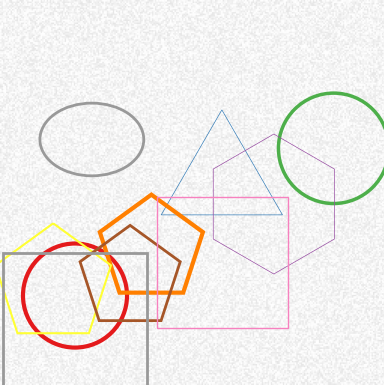[{"shape": "circle", "thickness": 3, "radius": 0.68, "center": [0.195, 0.232]}, {"shape": "triangle", "thickness": 0.5, "radius": 0.91, "center": [0.576, 0.533]}, {"shape": "circle", "thickness": 2.5, "radius": 0.72, "center": [0.867, 0.615]}, {"shape": "hexagon", "thickness": 0.5, "radius": 0.91, "center": [0.711, 0.47]}, {"shape": "pentagon", "thickness": 3, "radius": 0.7, "center": [0.393, 0.354]}, {"shape": "pentagon", "thickness": 1.5, "radius": 0.79, "center": [0.138, 0.262]}, {"shape": "pentagon", "thickness": 2, "radius": 0.68, "center": [0.338, 0.278]}, {"shape": "square", "thickness": 1, "radius": 0.85, "center": [0.579, 0.319]}, {"shape": "square", "thickness": 2, "radius": 0.93, "center": [0.195, 0.157]}, {"shape": "oval", "thickness": 2, "radius": 0.67, "center": [0.239, 0.638]}]